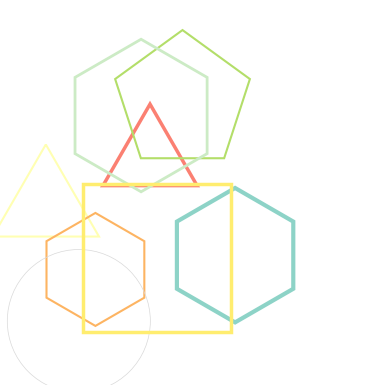[{"shape": "hexagon", "thickness": 3, "radius": 0.87, "center": [0.611, 0.337]}, {"shape": "triangle", "thickness": 1.5, "radius": 0.8, "center": [0.119, 0.465]}, {"shape": "triangle", "thickness": 2.5, "radius": 0.71, "center": [0.39, 0.588]}, {"shape": "hexagon", "thickness": 1.5, "radius": 0.73, "center": [0.248, 0.3]}, {"shape": "pentagon", "thickness": 1.5, "radius": 0.92, "center": [0.474, 0.738]}, {"shape": "circle", "thickness": 0.5, "radius": 0.93, "center": [0.205, 0.166]}, {"shape": "hexagon", "thickness": 2, "radius": 0.99, "center": [0.366, 0.7]}, {"shape": "square", "thickness": 2.5, "radius": 0.96, "center": [0.407, 0.331]}]